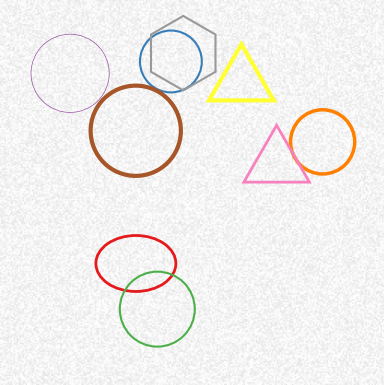[{"shape": "oval", "thickness": 2, "radius": 0.52, "center": [0.353, 0.316]}, {"shape": "circle", "thickness": 1.5, "radius": 0.4, "center": [0.444, 0.84]}, {"shape": "circle", "thickness": 1.5, "radius": 0.49, "center": [0.409, 0.197]}, {"shape": "circle", "thickness": 0.5, "radius": 0.51, "center": [0.182, 0.81]}, {"shape": "circle", "thickness": 2.5, "radius": 0.42, "center": [0.838, 0.632]}, {"shape": "triangle", "thickness": 3, "radius": 0.49, "center": [0.627, 0.788]}, {"shape": "circle", "thickness": 3, "radius": 0.59, "center": [0.353, 0.66]}, {"shape": "triangle", "thickness": 2, "radius": 0.49, "center": [0.719, 0.576]}, {"shape": "hexagon", "thickness": 1.5, "radius": 0.48, "center": [0.476, 0.862]}]